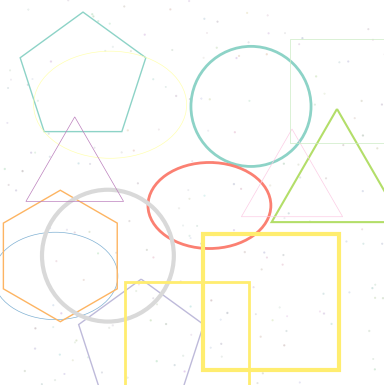[{"shape": "pentagon", "thickness": 1, "radius": 0.86, "center": [0.216, 0.797]}, {"shape": "circle", "thickness": 2, "radius": 0.78, "center": [0.652, 0.724]}, {"shape": "oval", "thickness": 0.5, "radius": 0.99, "center": [0.286, 0.728]}, {"shape": "pentagon", "thickness": 1, "radius": 0.85, "center": [0.367, 0.104]}, {"shape": "oval", "thickness": 2, "radius": 0.8, "center": [0.544, 0.466]}, {"shape": "oval", "thickness": 0.5, "radius": 0.81, "center": [0.144, 0.283]}, {"shape": "hexagon", "thickness": 1, "radius": 0.85, "center": [0.157, 0.335]}, {"shape": "triangle", "thickness": 1.5, "radius": 0.98, "center": [0.875, 0.521]}, {"shape": "triangle", "thickness": 0.5, "radius": 0.76, "center": [0.758, 0.513]}, {"shape": "circle", "thickness": 3, "radius": 0.86, "center": [0.28, 0.336]}, {"shape": "triangle", "thickness": 0.5, "radius": 0.73, "center": [0.194, 0.55]}, {"shape": "square", "thickness": 0.5, "radius": 0.68, "center": [0.888, 0.763]}, {"shape": "square", "thickness": 3, "radius": 0.88, "center": [0.704, 0.217]}, {"shape": "square", "thickness": 2, "radius": 0.81, "center": [0.486, 0.105]}]